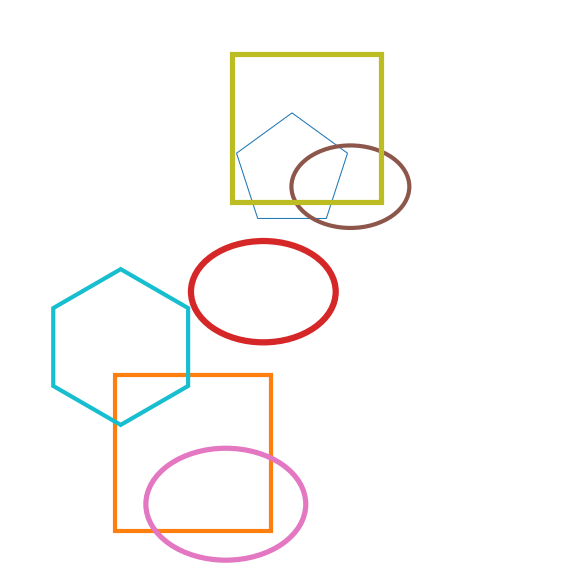[{"shape": "pentagon", "thickness": 0.5, "radius": 0.51, "center": [0.506, 0.703]}, {"shape": "square", "thickness": 2, "radius": 0.68, "center": [0.334, 0.214]}, {"shape": "oval", "thickness": 3, "radius": 0.63, "center": [0.456, 0.494]}, {"shape": "oval", "thickness": 2, "radius": 0.51, "center": [0.607, 0.676]}, {"shape": "oval", "thickness": 2.5, "radius": 0.69, "center": [0.391, 0.126]}, {"shape": "square", "thickness": 2.5, "radius": 0.64, "center": [0.531, 0.777]}, {"shape": "hexagon", "thickness": 2, "radius": 0.67, "center": [0.209, 0.398]}]